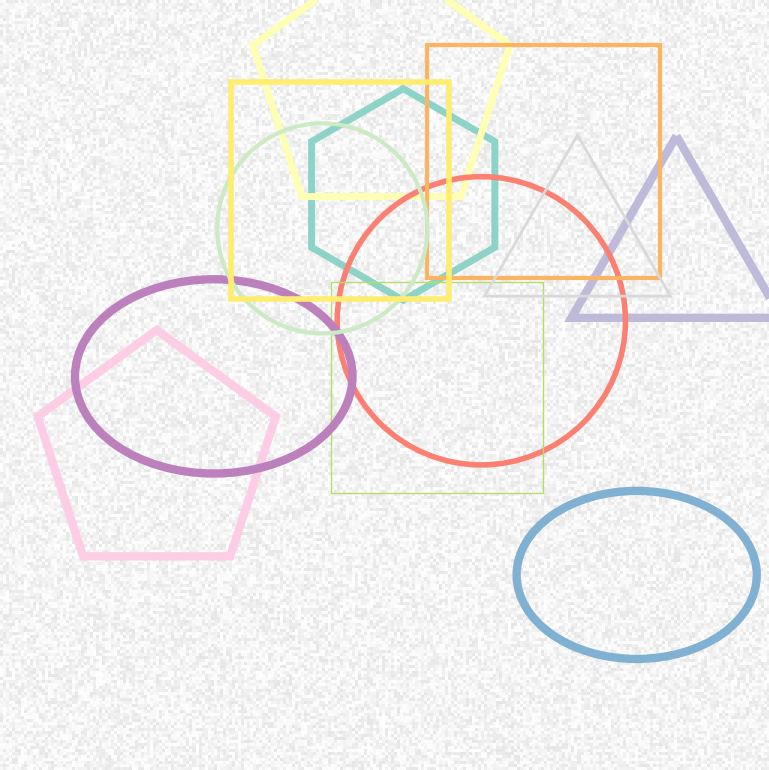[{"shape": "hexagon", "thickness": 2.5, "radius": 0.69, "center": [0.524, 0.747]}, {"shape": "pentagon", "thickness": 2.5, "radius": 0.88, "center": [0.495, 0.887]}, {"shape": "triangle", "thickness": 3, "radius": 0.79, "center": [0.879, 0.666]}, {"shape": "circle", "thickness": 2, "radius": 0.94, "center": [0.625, 0.583]}, {"shape": "oval", "thickness": 3, "radius": 0.78, "center": [0.827, 0.253]}, {"shape": "square", "thickness": 1.5, "radius": 0.76, "center": [0.706, 0.79]}, {"shape": "square", "thickness": 0.5, "radius": 0.69, "center": [0.568, 0.497]}, {"shape": "pentagon", "thickness": 3, "radius": 0.81, "center": [0.203, 0.409]}, {"shape": "triangle", "thickness": 1, "radius": 0.7, "center": [0.75, 0.685]}, {"shape": "oval", "thickness": 3, "radius": 0.9, "center": [0.278, 0.511]}, {"shape": "circle", "thickness": 1.5, "radius": 0.68, "center": [0.419, 0.703]}, {"shape": "square", "thickness": 2, "radius": 0.71, "center": [0.442, 0.753]}]